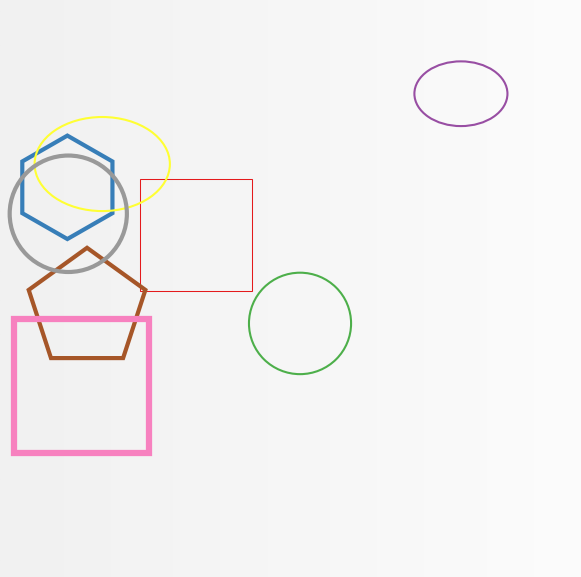[{"shape": "square", "thickness": 0.5, "radius": 0.48, "center": [0.337, 0.593]}, {"shape": "hexagon", "thickness": 2, "radius": 0.45, "center": [0.116, 0.675]}, {"shape": "circle", "thickness": 1, "radius": 0.44, "center": [0.516, 0.439]}, {"shape": "oval", "thickness": 1, "radius": 0.4, "center": [0.793, 0.837]}, {"shape": "oval", "thickness": 1, "radius": 0.58, "center": [0.176, 0.715]}, {"shape": "pentagon", "thickness": 2, "radius": 0.53, "center": [0.15, 0.464]}, {"shape": "square", "thickness": 3, "radius": 0.58, "center": [0.14, 0.331]}, {"shape": "circle", "thickness": 2, "radius": 0.5, "center": [0.117, 0.629]}]